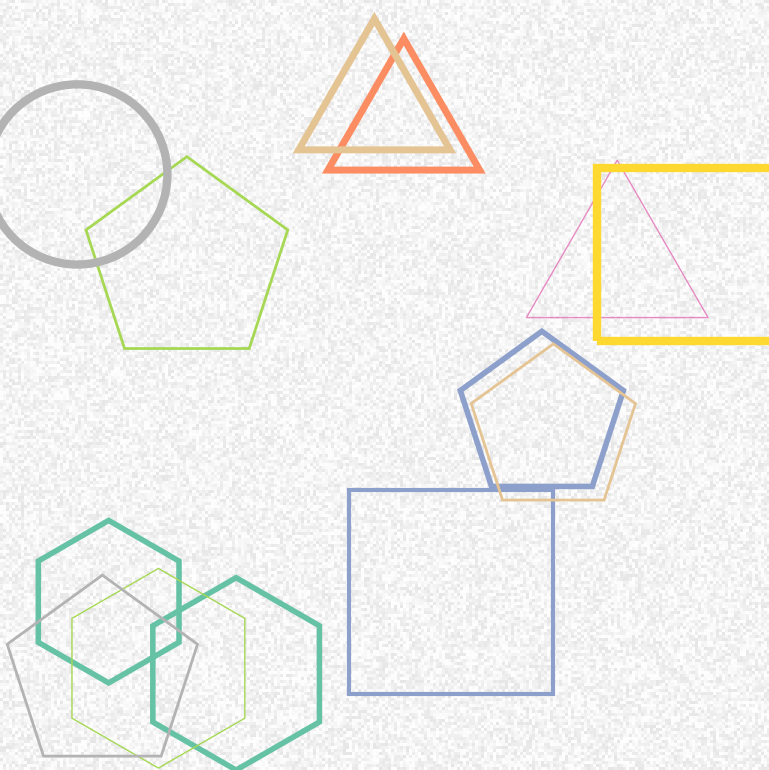[{"shape": "hexagon", "thickness": 2, "radius": 0.53, "center": [0.141, 0.219]}, {"shape": "hexagon", "thickness": 2, "radius": 0.62, "center": [0.307, 0.125]}, {"shape": "triangle", "thickness": 2.5, "radius": 0.57, "center": [0.524, 0.836]}, {"shape": "square", "thickness": 1.5, "radius": 0.66, "center": [0.586, 0.231]}, {"shape": "pentagon", "thickness": 2, "radius": 0.56, "center": [0.704, 0.458]}, {"shape": "triangle", "thickness": 0.5, "radius": 0.68, "center": [0.802, 0.656]}, {"shape": "pentagon", "thickness": 1, "radius": 0.69, "center": [0.243, 0.659]}, {"shape": "hexagon", "thickness": 0.5, "radius": 0.65, "center": [0.206, 0.132]}, {"shape": "square", "thickness": 3, "radius": 0.56, "center": [0.888, 0.669]}, {"shape": "triangle", "thickness": 2.5, "radius": 0.57, "center": [0.486, 0.862]}, {"shape": "pentagon", "thickness": 1, "radius": 0.56, "center": [0.719, 0.441]}, {"shape": "circle", "thickness": 3, "radius": 0.59, "center": [0.1, 0.773]}, {"shape": "pentagon", "thickness": 1, "radius": 0.65, "center": [0.133, 0.123]}]